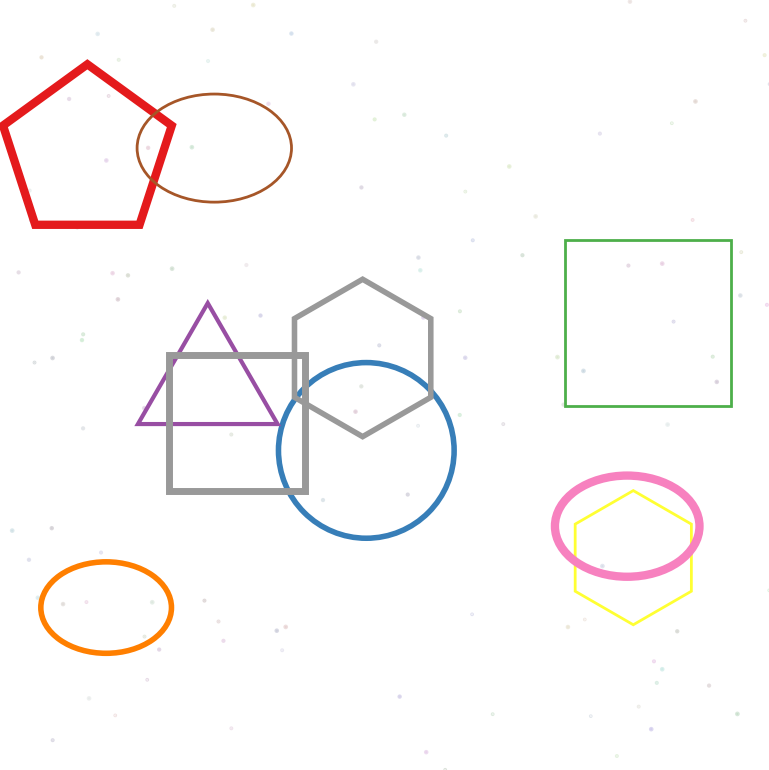[{"shape": "pentagon", "thickness": 3, "radius": 0.58, "center": [0.113, 0.801]}, {"shape": "circle", "thickness": 2, "radius": 0.57, "center": [0.476, 0.415]}, {"shape": "square", "thickness": 1, "radius": 0.54, "center": [0.842, 0.58]}, {"shape": "triangle", "thickness": 1.5, "radius": 0.52, "center": [0.27, 0.502]}, {"shape": "oval", "thickness": 2, "radius": 0.42, "center": [0.138, 0.211]}, {"shape": "hexagon", "thickness": 1, "radius": 0.44, "center": [0.822, 0.276]}, {"shape": "oval", "thickness": 1, "radius": 0.5, "center": [0.278, 0.808]}, {"shape": "oval", "thickness": 3, "radius": 0.47, "center": [0.815, 0.317]}, {"shape": "hexagon", "thickness": 2, "radius": 0.51, "center": [0.471, 0.535]}, {"shape": "square", "thickness": 2.5, "radius": 0.44, "center": [0.307, 0.45]}]